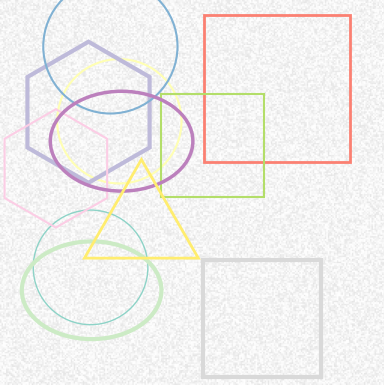[{"shape": "circle", "thickness": 1, "radius": 0.74, "center": [0.235, 0.306]}, {"shape": "circle", "thickness": 1.5, "radius": 0.81, "center": [0.31, 0.685]}, {"shape": "hexagon", "thickness": 3, "radius": 0.92, "center": [0.23, 0.708]}, {"shape": "square", "thickness": 2, "radius": 0.95, "center": [0.72, 0.77]}, {"shape": "circle", "thickness": 1.5, "radius": 0.87, "center": [0.287, 0.879]}, {"shape": "square", "thickness": 1.5, "radius": 0.67, "center": [0.552, 0.621]}, {"shape": "hexagon", "thickness": 1.5, "radius": 0.77, "center": [0.145, 0.563]}, {"shape": "square", "thickness": 3, "radius": 0.76, "center": [0.681, 0.173]}, {"shape": "oval", "thickness": 2.5, "radius": 0.93, "center": [0.316, 0.633]}, {"shape": "oval", "thickness": 3, "radius": 0.91, "center": [0.238, 0.246]}, {"shape": "triangle", "thickness": 2, "radius": 0.85, "center": [0.367, 0.415]}]